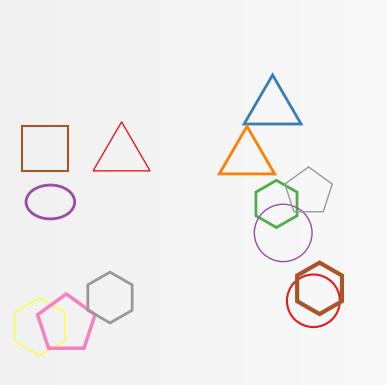[{"shape": "triangle", "thickness": 1, "radius": 0.42, "center": [0.314, 0.599]}, {"shape": "circle", "thickness": 1.5, "radius": 0.34, "center": [0.809, 0.219]}, {"shape": "triangle", "thickness": 2, "radius": 0.42, "center": [0.703, 0.72]}, {"shape": "hexagon", "thickness": 2, "radius": 0.31, "center": [0.713, 0.47]}, {"shape": "oval", "thickness": 2, "radius": 0.31, "center": [0.13, 0.475]}, {"shape": "circle", "thickness": 1, "radius": 0.37, "center": [0.731, 0.395]}, {"shape": "triangle", "thickness": 2, "radius": 0.41, "center": [0.637, 0.589]}, {"shape": "hexagon", "thickness": 1, "radius": 0.37, "center": [0.103, 0.152]}, {"shape": "hexagon", "thickness": 3, "radius": 0.33, "center": [0.825, 0.251]}, {"shape": "square", "thickness": 1.5, "radius": 0.29, "center": [0.116, 0.615]}, {"shape": "pentagon", "thickness": 2.5, "radius": 0.39, "center": [0.171, 0.159]}, {"shape": "pentagon", "thickness": 1, "radius": 0.32, "center": [0.796, 0.502]}, {"shape": "hexagon", "thickness": 2, "radius": 0.33, "center": [0.284, 0.227]}]